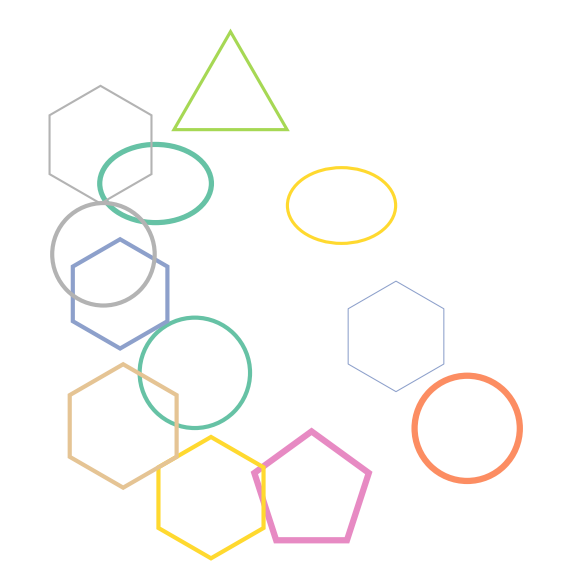[{"shape": "circle", "thickness": 2, "radius": 0.48, "center": [0.337, 0.354]}, {"shape": "oval", "thickness": 2.5, "radius": 0.48, "center": [0.269, 0.681]}, {"shape": "circle", "thickness": 3, "radius": 0.46, "center": [0.809, 0.257]}, {"shape": "hexagon", "thickness": 2, "radius": 0.47, "center": [0.208, 0.49]}, {"shape": "hexagon", "thickness": 0.5, "radius": 0.48, "center": [0.686, 0.417]}, {"shape": "pentagon", "thickness": 3, "radius": 0.52, "center": [0.54, 0.148]}, {"shape": "triangle", "thickness": 1.5, "radius": 0.57, "center": [0.399, 0.831]}, {"shape": "oval", "thickness": 1.5, "radius": 0.47, "center": [0.591, 0.643]}, {"shape": "hexagon", "thickness": 2, "radius": 0.53, "center": [0.365, 0.137]}, {"shape": "hexagon", "thickness": 2, "radius": 0.53, "center": [0.213, 0.262]}, {"shape": "circle", "thickness": 2, "radius": 0.44, "center": [0.179, 0.559]}, {"shape": "hexagon", "thickness": 1, "radius": 0.51, "center": [0.174, 0.749]}]